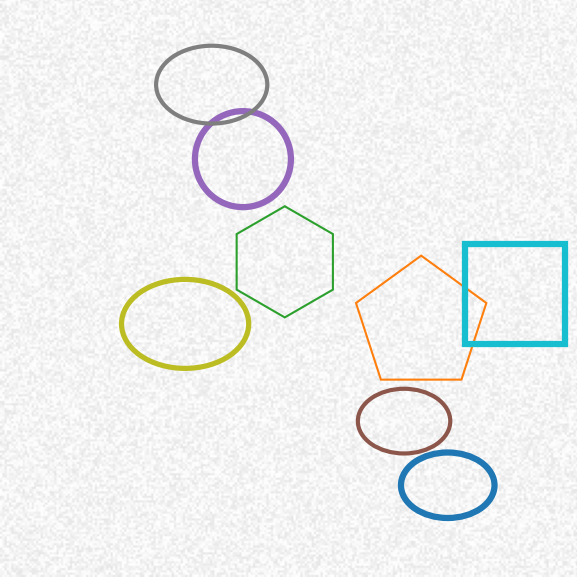[{"shape": "oval", "thickness": 3, "radius": 0.4, "center": [0.775, 0.159]}, {"shape": "pentagon", "thickness": 1, "radius": 0.59, "center": [0.729, 0.438]}, {"shape": "hexagon", "thickness": 1, "radius": 0.48, "center": [0.493, 0.546]}, {"shape": "circle", "thickness": 3, "radius": 0.42, "center": [0.421, 0.724]}, {"shape": "oval", "thickness": 2, "radius": 0.4, "center": [0.7, 0.27]}, {"shape": "oval", "thickness": 2, "radius": 0.48, "center": [0.367, 0.853]}, {"shape": "oval", "thickness": 2.5, "radius": 0.55, "center": [0.321, 0.438]}, {"shape": "square", "thickness": 3, "radius": 0.43, "center": [0.892, 0.49]}]